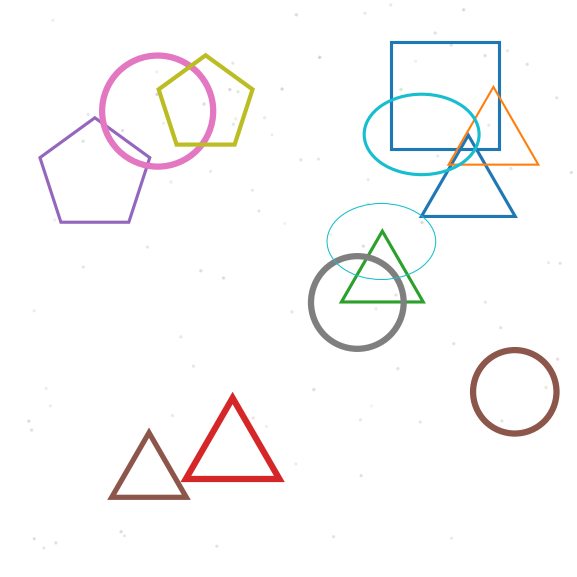[{"shape": "triangle", "thickness": 1.5, "radius": 0.47, "center": [0.811, 0.671]}, {"shape": "square", "thickness": 1.5, "radius": 0.46, "center": [0.77, 0.834]}, {"shape": "triangle", "thickness": 1, "radius": 0.45, "center": [0.854, 0.759]}, {"shape": "triangle", "thickness": 1.5, "radius": 0.41, "center": [0.662, 0.517]}, {"shape": "triangle", "thickness": 3, "radius": 0.47, "center": [0.403, 0.216]}, {"shape": "pentagon", "thickness": 1.5, "radius": 0.5, "center": [0.164, 0.695]}, {"shape": "circle", "thickness": 3, "radius": 0.36, "center": [0.891, 0.321]}, {"shape": "triangle", "thickness": 2.5, "radius": 0.37, "center": [0.258, 0.175]}, {"shape": "circle", "thickness": 3, "radius": 0.48, "center": [0.273, 0.807]}, {"shape": "circle", "thickness": 3, "radius": 0.4, "center": [0.619, 0.475]}, {"shape": "pentagon", "thickness": 2, "radius": 0.43, "center": [0.356, 0.818]}, {"shape": "oval", "thickness": 1.5, "radius": 0.5, "center": [0.73, 0.766]}, {"shape": "oval", "thickness": 0.5, "radius": 0.47, "center": [0.66, 0.581]}]